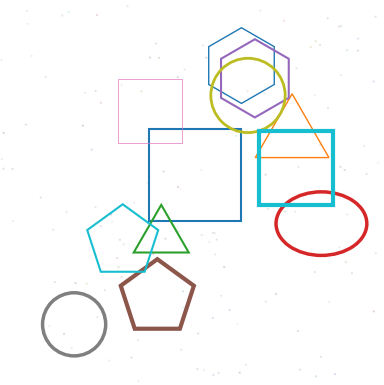[{"shape": "hexagon", "thickness": 1, "radius": 0.49, "center": [0.627, 0.83]}, {"shape": "square", "thickness": 1.5, "radius": 0.6, "center": [0.507, 0.546]}, {"shape": "triangle", "thickness": 1, "radius": 0.55, "center": [0.759, 0.646]}, {"shape": "triangle", "thickness": 1.5, "radius": 0.41, "center": [0.419, 0.385]}, {"shape": "oval", "thickness": 2.5, "radius": 0.59, "center": [0.835, 0.419]}, {"shape": "hexagon", "thickness": 1.5, "radius": 0.51, "center": [0.662, 0.797]}, {"shape": "pentagon", "thickness": 3, "radius": 0.5, "center": [0.409, 0.227]}, {"shape": "square", "thickness": 0.5, "radius": 0.42, "center": [0.39, 0.711]}, {"shape": "circle", "thickness": 2.5, "radius": 0.41, "center": [0.193, 0.158]}, {"shape": "circle", "thickness": 2, "radius": 0.48, "center": [0.644, 0.752]}, {"shape": "square", "thickness": 3, "radius": 0.48, "center": [0.768, 0.563]}, {"shape": "pentagon", "thickness": 1.5, "radius": 0.48, "center": [0.319, 0.373]}]